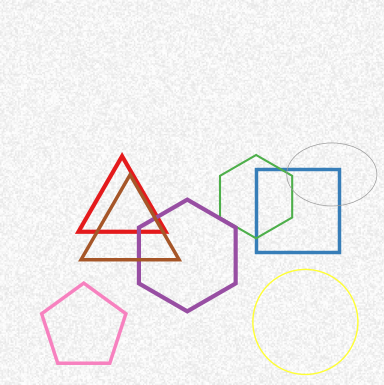[{"shape": "triangle", "thickness": 3, "radius": 0.65, "center": [0.317, 0.463]}, {"shape": "square", "thickness": 2.5, "radius": 0.54, "center": [0.772, 0.453]}, {"shape": "hexagon", "thickness": 1.5, "radius": 0.54, "center": [0.665, 0.489]}, {"shape": "hexagon", "thickness": 3, "radius": 0.73, "center": [0.486, 0.336]}, {"shape": "circle", "thickness": 1, "radius": 0.68, "center": [0.793, 0.164]}, {"shape": "triangle", "thickness": 2.5, "radius": 0.74, "center": [0.338, 0.399]}, {"shape": "pentagon", "thickness": 2.5, "radius": 0.58, "center": [0.218, 0.15]}, {"shape": "oval", "thickness": 0.5, "radius": 0.59, "center": [0.862, 0.547]}]